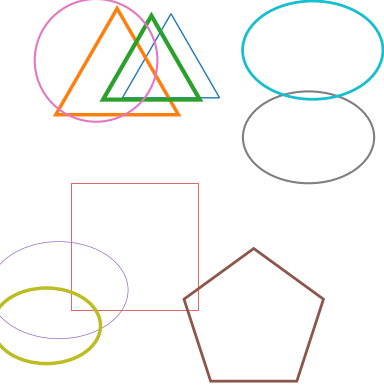[{"shape": "triangle", "thickness": 1, "radius": 0.73, "center": [0.444, 0.819]}, {"shape": "triangle", "thickness": 2.5, "radius": 0.92, "center": [0.304, 0.794]}, {"shape": "triangle", "thickness": 3, "radius": 0.73, "center": [0.393, 0.814]}, {"shape": "square", "thickness": 0.5, "radius": 0.82, "center": [0.35, 0.36]}, {"shape": "oval", "thickness": 0.5, "radius": 0.9, "center": [0.153, 0.246]}, {"shape": "pentagon", "thickness": 2, "radius": 0.95, "center": [0.659, 0.164]}, {"shape": "circle", "thickness": 1.5, "radius": 0.8, "center": [0.25, 0.843]}, {"shape": "oval", "thickness": 1.5, "radius": 0.85, "center": [0.801, 0.643]}, {"shape": "oval", "thickness": 2.5, "radius": 0.7, "center": [0.121, 0.154]}, {"shape": "oval", "thickness": 2, "radius": 0.91, "center": [0.812, 0.87]}]